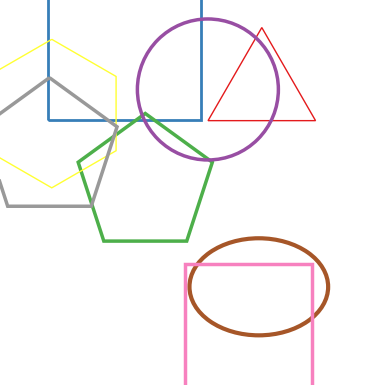[{"shape": "triangle", "thickness": 1, "radius": 0.81, "center": [0.68, 0.767]}, {"shape": "square", "thickness": 2, "radius": 1.0, "center": [0.323, 0.887]}, {"shape": "pentagon", "thickness": 2.5, "radius": 0.92, "center": [0.377, 0.522]}, {"shape": "circle", "thickness": 2.5, "radius": 0.92, "center": [0.54, 0.768]}, {"shape": "hexagon", "thickness": 1, "radius": 0.96, "center": [0.134, 0.705]}, {"shape": "oval", "thickness": 3, "radius": 0.9, "center": [0.672, 0.255]}, {"shape": "square", "thickness": 2.5, "radius": 0.82, "center": [0.645, 0.15]}, {"shape": "pentagon", "thickness": 2.5, "radius": 0.92, "center": [0.128, 0.614]}]